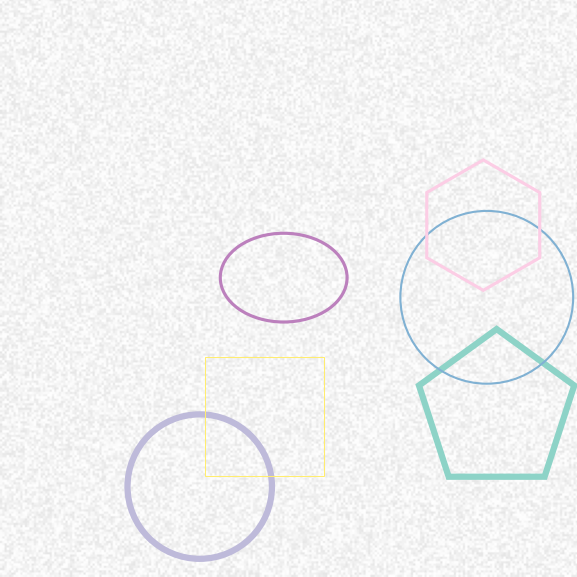[{"shape": "pentagon", "thickness": 3, "radius": 0.71, "center": [0.86, 0.288]}, {"shape": "circle", "thickness": 3, "radius": 0.63, "center": [0.346, 0.157]}, {"shape": "circle", "thickness": 1, "radius": 0.75, "center": [0.843, 0.484]}, {"shape": "hexagon", "thickness": 1.5, "radius": 0.56, "center": [0.837, 0.609]}, {"shape": "oval", "thickness": 1.5, "radius": 0.55, "center": [0.491, 0.518]}, {"shape": "square", "thickness": 0.5, "radius": 0.51, "center": [0.458, 0.278]}]